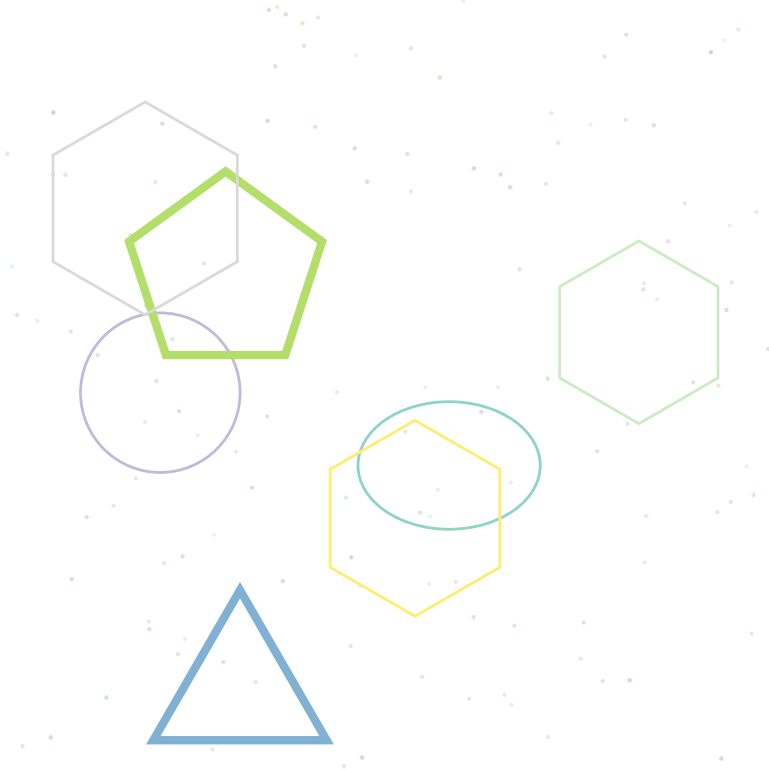[{"shape": "oval", "thickness": 1, "radius": 0.59, "center": [0.583, 0.395]}, {"shape": "circle", "thickness": 1, "radius": 0.52, "center": [0.208, 0.49]}, {"shape": "triangle", "thickness": 3, "radius": 0.65, "center": [0.312, 0.104]}, {"shape": "pentagon", "thickness": 3, "radius": 0.66, "center": [0.293, 0.646]}, {"shape": "hexagon", "thickness": 1, "radius": 0.69, "center": [0.189, 0.729]}, {"shape": "hexagon", "thickness": 1, "radius": 0.59, "center": [0.83, 0.568]}, {"shape": "hexagon", "thickness": 1, "radius": 0.64, "center": [0.539, 0.327]}]